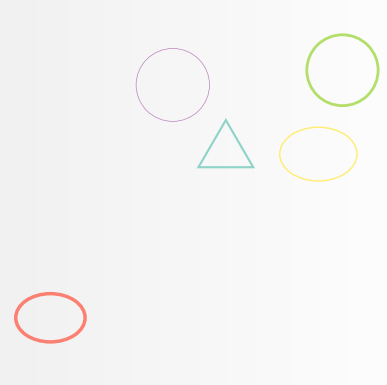[{"shape": "triangle", "thickness": 1.5, "radius": 0.41, "center": [0.583, 0.606]}, {"shape": "oval", "thickness": 2.5, "radius": 0.45, "center": [0.13, 0.175]}, {"shape": "circle", "thickness": 2, "radius": 0.46, "center": [0.884, 0.818]}, {"shape": "circle", "thickness": 0.5, "radius": 0.47, "center": [0.446, 0.779]}, {"shape": "oval", "thickness": 1, "radius": 0.5, "center": [0.822, 0.6]}]